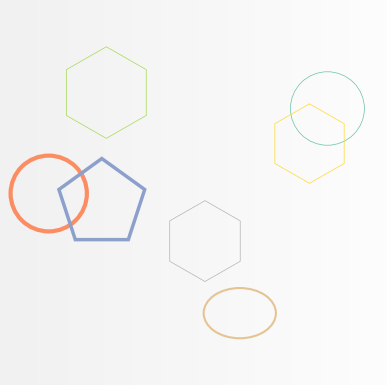[{"shape": "circle", "thickness": 0.5, "radius": 0.48, "center": [0.845, 0.718]}, {"shape": "circle", "thickness": 3, "radius": 0.49, "center": [0.126, 0.497]}, {"shape": "pentagon", "thickness": 2.5, "radius": 0.58, "center": [0.263, 0.472]}, {"shape": "hexagon", "thickness": 0.5, "radius": 0.59, "center": [0.274, 0.76]}, {"shape": "hexagon", "thickness": 0.5, "radius": 0.52, "center": [0.799, 0.627]}, {"shape": "oval", "thickness": 1.5, "radius": 0.47, "center": [0.619, 0.187]}, {"shape": "hexagon", "thickness": 0.5, "radius": 0.53, "center": [0.529, 0.374]}]